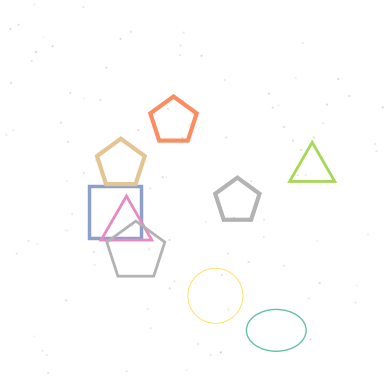[{"shape": "oval", "thickness": 1, "radius": 0.39, "center": [0.718, 0.142]}, {"shape": "pentagon", "thickness": 3, "radius": 0.32, "center": [0.451, 0.686]}, {"shape": "square", "thickness": 2.5, "radius": 0.34, "center": [0.299, 0.449]}, {"shape": "triangle", "thickness": 2, "radius": 0.38, "center": [0.328, 0.414]}, {"shape": "triangle", "thickness": 2, "radius": 0.34, "center": [0.811, 0.563]}, {"shape": "circle", "thickness": 0.5, "radius": 0.36, "center": [0.559, 0.232]}, {"shape": "pentagon", "thickness": 3, "radius": 0.33, "center": [0.314, 0.574]}, {"shape": "pentagon", "thickness": 3, "radius": 0.3, "center": [0.617, 0.478]}, {"shape": "pentagon", "thickness": 2, "radius": 0.4, "center": [0.353, 0.347]}]